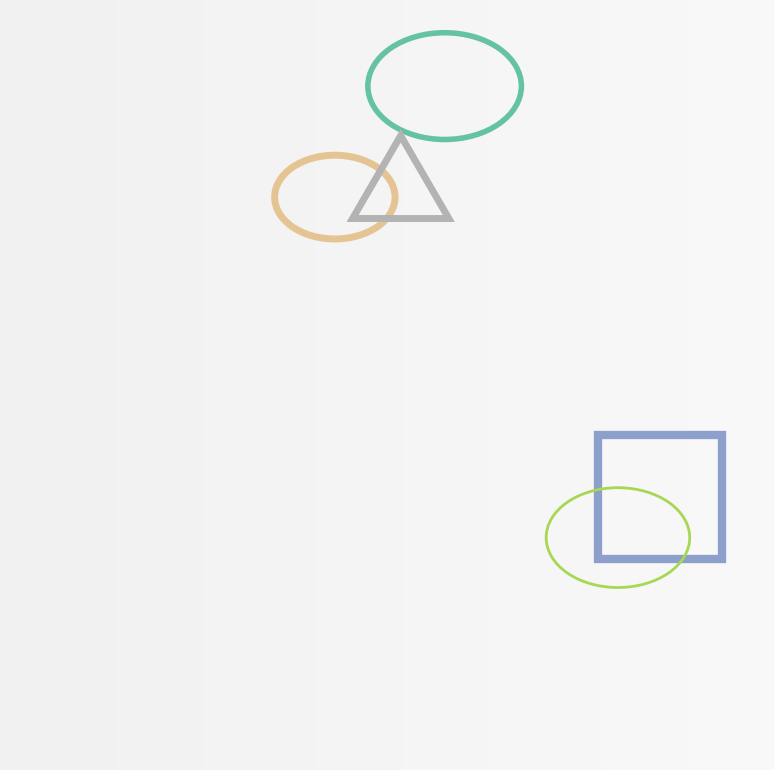[{"shape": "oval", "thickness": 2, "radius": 0.5, "center": [0.574, 0.888]}, {"shape": "square", "thickness": 3, "radius": 0.4, "center": [0.852, 0.355]}, {"shape": "oval", "thickness": 1, "radius": 0.46, "center": [0.797, 0.302]}, {"shape": "oval", "thickness": 2.5, "radius": 0.39, "center": [0.432, 0.744]}, {"shape": "triangle", "thickness": 2.5, "radius": 0.36, "center": [0.517, 0.752]}]